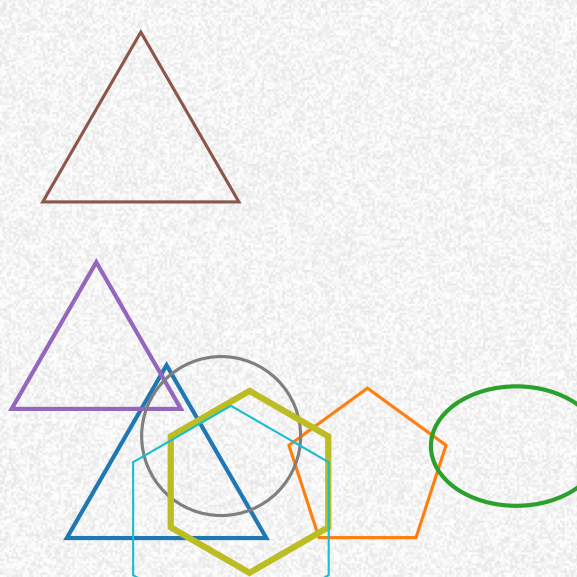[{"shape": "triangle", "thickness": 2, "radius": 1.0, "center": [0.288, 0.167]}, {"shape": "pentagon", "thickness": 1.5, "radius": 0.72, "center": [0.636, 0.184]}, {"shape": "oval", "thickness": 2, "radius": 0.74, "center": [0.894, 0.227]}, {"shape": "triangle", "thickness": 2, "radius": 0.85, "center": [0.167, 0.376]}, {"shape": "triangle", "thickness": 1.5, "radius": 0.98, "center": [0.244, 0.748]}, {"shape": "circle", "thickness": 1.5, "radius": 0.69, "center": [0.383, 0.244]}, {"shape": "hexagon", "thickness": 3, "radius": 0.79, "center": [0.432, 0.165]}, {"shape": "hexagon", "thickness": 1, "radius": 0.98, "center": [0.4, 0.101]}]